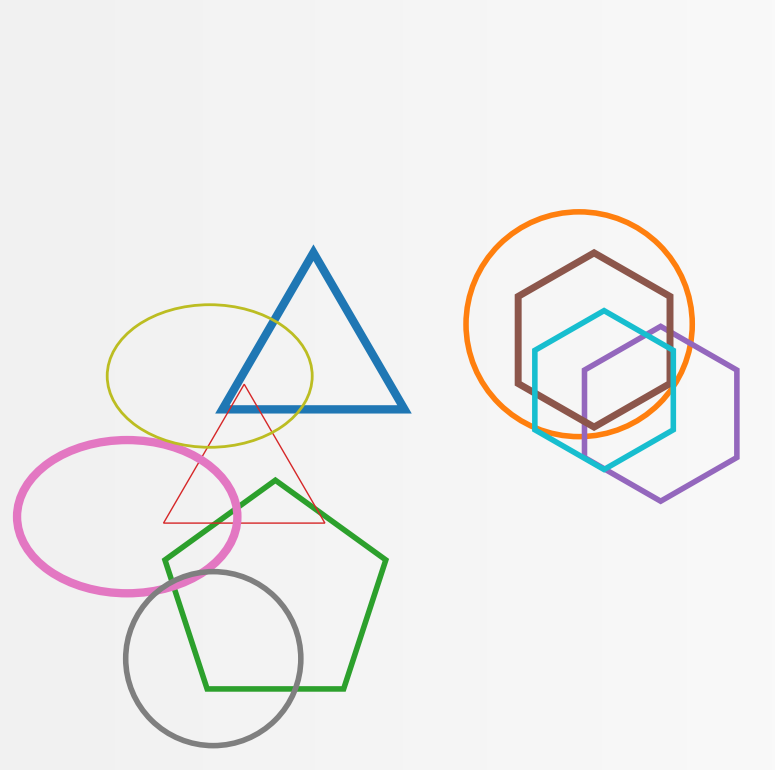[{"shape": "triangle", "thickness": 3, "radius": 0.68, "center": [0.404, 0.536]}, {"shape": "circle", "thickness": 2, "radius": 0.73, "center": [0.747, 0.579]}, {"shape": "pentagon", "thickness": 2, "radius": 0.75, "center": [0.355, 0.226]}, {"shape": "triangle", "thickness": 0.5, "radius": 0.6, "center": [0.315, 0.381]}, {"shape": "hexagon", "thickness": 2, "radius": 0.57, "center": [0.852, 0.463]}, {"shape": "hexagon", "thickness": 2.5, "radius": 0.57, "center": [0.767, 0.558]}, {"shape": "oval", "thickness": 3, "radius": 0.71, "center": [0.164, 0.329]}, {"shape": "circle", "thickness": 2, "radius": 0.56, "center": [0.275, 0.145]}, {"shape": "oval", "thickness": 1, "radius": 0.66, "center": [0.271, 0.512]}, {"shape": "hexagon", "thickness": 2, "radius": 0.52, "center": [0.779, 0.493]}]